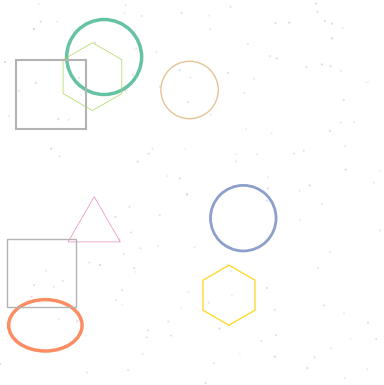[{"shape": "circle", "thickness": 2.5, "radius": 0.49, "center": [0.271, 0.852]}, {"shape": "oval", "thickness": 2.5, "radius": 0.48, "center": [0.118, 0.155]}, {"shape": "circle", "thickness": 2, "radius": 0.43, "center": [0.632, 0.433]}, {"shape": "triangle", "thickness": 0.5, "radius": 0.39, "center": [0.245, 0.411]}, {"shape": "hexagon", "thickness": 0.5, "radius": 0.44, "center": [0.24, 0.801]}, {"shape": "hexagon", "thickness": 1, "radius": 0.39, "center": [0.595, 0.233]}, {"shape": "circle", "thickness": 1, "radius": 0.37, "center": [0.492, 0.766]}, {"shape": "square", "thickness": 1.5, "radius": 0.45, "center": [0.133, 0.755]}, {"shape": "square", "thickness": 1, "radius": 0.45, "center": [0.107, 0.291]}]